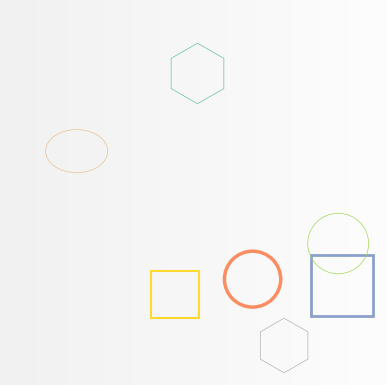[{"shape": "hexagon", "thickness": 0.5, "radius": 0.39, "center": [0.51, 0.809]}, {"shape": "circle", "thickness": 2.5, "radius": 0.36, "center": [0.652, 0.275]}, {"shape": "square", "thickness": 2, "radius": 0.4, "center": [0.882, 0.258]}, {"shape": "circle", "thickness": 0.5, "radius": 0.39, "center": [0.873, 0.367]}, {"shape": "square", "thickness": 1.5, "radius": 0.31, "center": [0.452, 0.234]}, {"shape": "oval", "thickness": 0.5, "radius": 0.4, "center": [0.198, 0.607]}, {"shape": "hexagon", "thickness": 0.5, "radius": 0.35, "center": [0.733, 0.103]}]